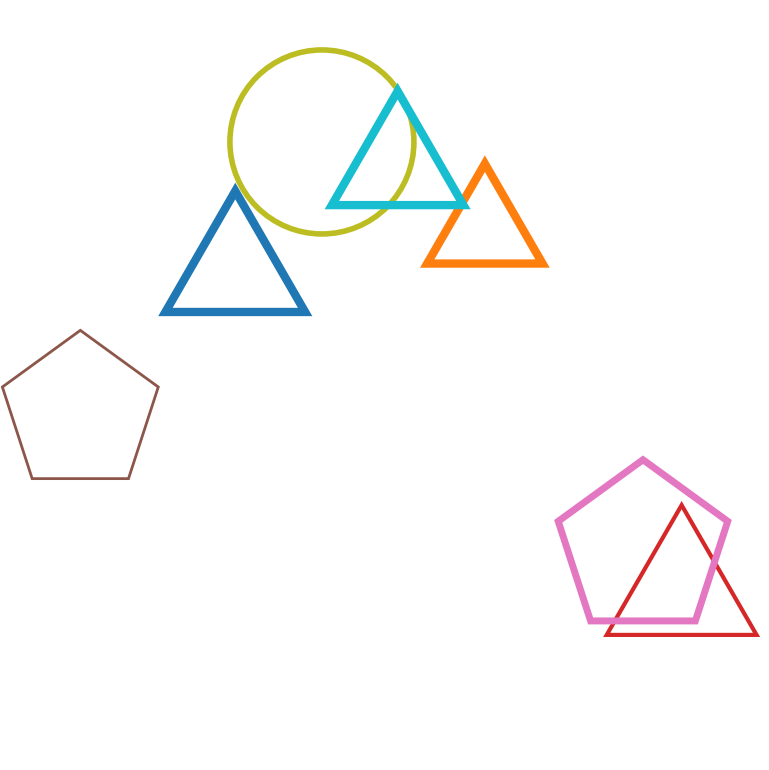[{"shape": "triangle", "thickness": 3, "radius": 0.52, "center": [0.306, 0.647]}, {"shape": "triangle", "thickness": 3, "radius": 0.43, "center": [0.63, 0.701]}, {"shape": "triangle", "thickness": 1.5, "radius": 0.56, "center": [0.885, 0.232]}, {"shape": "pentagon", "thickness": 1, "radius": 0.53, "center": [0.104, 0.465]}, {"shape": "pentagon", "thickness": 2.5, "radius": 0.58, "center": [0.835, 0.287]}, {"shape": "circle", "thickness": 2, "radius": 0.6, "center": [0.418, 0.816]}, {"shape": "triangle", "thickness": 3, "radius": 0.49, "center": [0.516, 0.783]}]